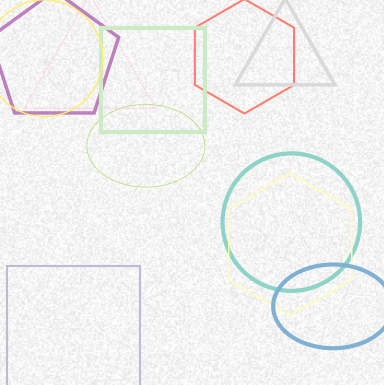[{"shape": "circle", "thickness": 3, "radius": 0.89, "center": [0.757, 0.423]}, {"shape": "hexagon", "thickness": 1, "radius": 0.92, "center": [0.754, 0.366]}, {"shape": "square", "thickness": 1.5, "radius": 0.86, "center": [0.191, 0.137]}, {"shape": "hexagon", "thickness": 1.5, "radius": 0.74, "center": [0.635, 0.854]}, {"shape": "oval", "thickness": 3, "radius": 0.78, "center": [0.865, 0.204]}, {"shape": "oval", "thickness": 0.5, "radius": 0.77, "center": [0.379, 0.621]}, {"shape": "triangle", "thickness": 0.5, "radius": 0.99, "center": [0.234, 0.817]}, {"shape": "triangle", "thickness": 2.5, "radius": 0.75, "center": [0.741, 0.854]}, {"shape": "pentagon", "thickness": 2.5, "radius": 0.88, "center": [0.141, 0.849]}, {"shape": "square", "thickness": 3, "radius": 0.68, "center": [0.397, 0.793]}, {"shape": "circle", "thickness": 1, "radius": 0.76, "center": [0.115, 0.849]}]